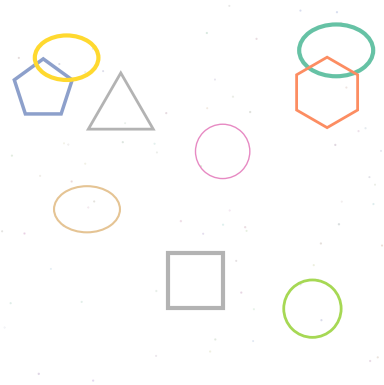[{"shape": "oval", "thickness": 3, "radius": 0.48, "center": [0.873, 0.869]}, {"shape": "hexagon", "thickness": 2, "radius": 0.46, "center": [0.85, 0.76]}, {"shape": "pentagon", "thickness": 2.5, "radius": 0.4, "center": [0.112, 0.768]}, {"shape": "circle", "thickness": 1, "radius": 0.35, "center": [0.578, 0.607]}, {"shape": "circle", "thickness": 2, "radius": 0.37, "center": [0.812, 0.198]}, {"shape": "oval", "thickness": 3, "radius": 0.41, "center": [0.173, 0.85]}, {"shape": "oval", "thickness": 1.5, "radius": 0.43, "center": [0.226, 0.456]}, {"shape": "square", "thickness": 3, "radius": 0.36, "center": [0.508, 0.271]}, {"shape": "triangle", "thickness": 2, "radius": 0.49, "center": [0.314, 0.713]}]